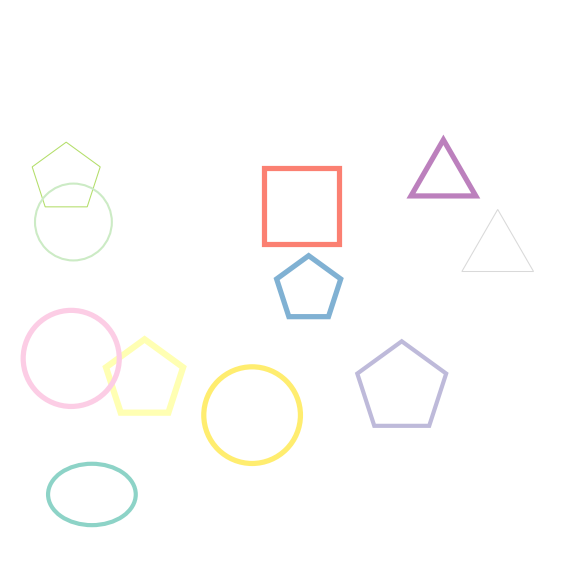[{"shape": "oval", "thickness": 2, "radius": 0.38, "center": [0.159, 0.143]}, {"shape": "pentagon", "thickness": 3, "radius": 0.35, "center": [0.25, 0.341]}, {"shape": "pentagon", "thickness": 2, "radius": 0.4, "center": [0.696, 0.327]}, {"shape": "square", "thickness": 2.5, "radius": 0.33, "center": [0.522, 0.643]}, {"shape": "pentagon", "thickness": 2.5, "radius": 0.29, "center": [0.534, 0.498]}, {"shape": "pentagon", "thickness": 0.5, "radius": 0.31, "center": [0.115, 0.691]}, {"shape": "circle", "thickness": 2.5, "radius": 0.42, "center": [0.123, 0.379]}, {"shape": "triangle", "thickness": 0.5, "radius": 0.36, "center": [0.862, 0.565]}, {"shape": "triangle", "thickness": 2.5, "radius": 0.32, "center": [0.768, 0.692]}, {"shape": "circle", "thickness": 1, "radius": 0.33, "center": [0.127, 0.615]}, {"shape": "circle", "thickness": 2.5, "radius": 0.42, "center": [0.437, 0.28]}]